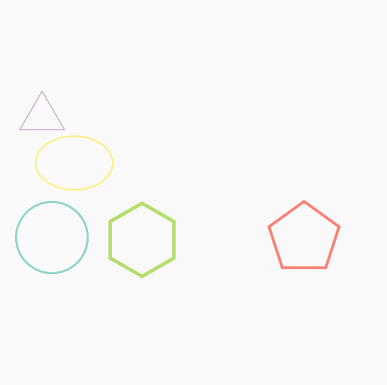[{"shape": "circle", "thickness": 1.5, "radius": 0.46, "center": [0.134, 0.383]}, {"shape": "pentagon", "thickness": 2, "radius": 0.48, "center": [0.785, 0.382]}, {"shape": "hexagon", "thickness": 2.5, "radius": 0.47, "center": [0.367, 0.377]}, {"shape": "triangle", "thickness": 0.5, "radius": 0.33, "center": [0.109, 0.696]}, {"shape": "oval", "thickness": 1, "radius": 0.5, "center": [0.192, 0.577]}]